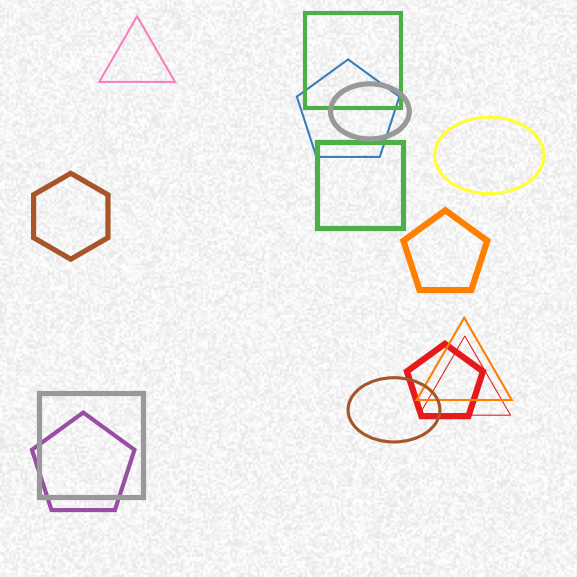[{"shape": "pentagon", "thickness": 3, "radius": 0.35, "center": [0.77, 0.335]}, {"shape": "triangle", "thickness": 0.5, "radius": 0.46, "center": [0.805, 0.326]}, {"shape": "pentagon", "thickness": 1, "radius": 0.47, "center": [0.603, 0.803]}, {"shape": "square", "thickness": 2.5, "radius": 0.37, "center": [0.623, 0.679]}, {"shape": "square", "thickness": 2, "radius": 0.41, "center": [0.611, 0.894]}, {"shape": "pentagon", "thickness": 2, "radius": 0.47, "center": [0.144, 0.191]}, {"shape": "pentagon", "thickness": 3, "radius": 0.38, "center": [0.771, 0.559]}, {"shape": "triangle", "thickness": 1, "radius": 0.48, "center": [0.804, 0.354]}, {"shape": "oval", "thickness": 1.5, "radius": 0.47, "center": [0.847, 0.73]}, {"shape": "hexagon", "thickness": 2.5, "radius": 0.37, "center": [0.123, 0.625]}, {"shape": "oval", "thickness": 1.5, "radius": 0.4, "center": [0.682, 0.289]}, {"shape": "triangle", "thickness": 1, "radius": 0.38, "center": [0.237, 0.895]}, {"shape": "oval", "thickness": 2.5, "radius": 0.34, "center": [0.641, 0.806]}, {"shape": "square", "thickness": 2.5, "radius": 0.45, "center": [0.158, 0.229]}]